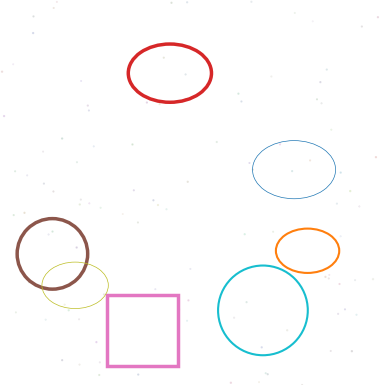[{"shape": "oval", "thickness": 0.5, "radius": 0.54, "center": [0.764, 0.559]}, {"shape": "oval", "thickness": 1.5, "radius": 0.41, "center": [0.799, 0.349]}, {"shape": "oval", "thickness": 2.5, "radius": 0.54, "center": [0.441, 0.81]}, {"shape": "circle", "thickness": 2.5, "radius": 0.46, "center": [0.136, 0.341]}, {"shape": "square", "thickness": 2.5, "radius": 0.46, "center": [0.371, 0.14]}, {"shape": "oval", "thickness": 0.5, "radius": 0.43, "center": [0.195, 0.259]}, {"shape": "circle", "thickness": 1.5, "radius": 0.58, "center": [0.683, 0.194]}]